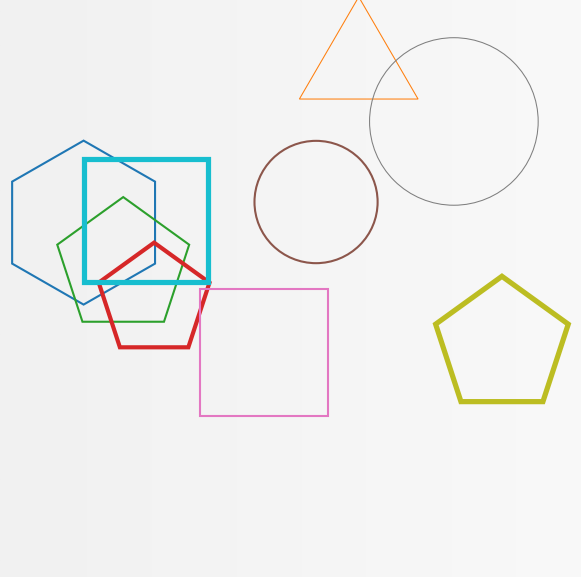[{"shape": "hexagon", "thickness": 1, "radius": 0.71, "center": [0.144, 0.614]}, {"shape": "triangle", "thickness": 0.5, "radius": 0.59, "center": [0.617, 0.887]}, {"shape": "pentagon", "thickness": 1, "radius": 0.6, "center": [0.212, 0.539]}, {"shape": "pentagon", "thickness": 2, "radius": 0.5, "center": [0.265, 0.479]}, {"shape": "circle", "thickness": 1, "radius": 0.53, "center": [0.544, 0.649]}, {"shape": "square", "thickness": 1, "radius": 0.55, "center": [0.454, 0.388]}, {"shape": "circle", "thickness": 0.5, "radius": 0.73, "center": [0.781, 0.789]}, {"shape": "pentagon", "thickness": 2.5, "radius": 0.6, "center": [0.864, 0.401]}, {"shape": "square", "thickness": 2.5, "radius": 0.54, "center": [0.251, 0.617]}]